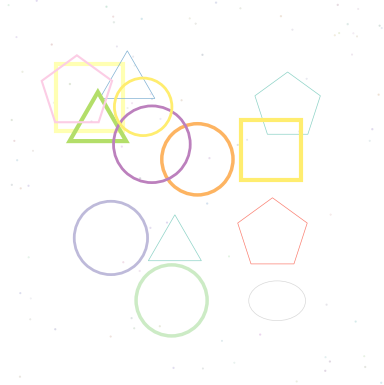[{"shape": "triangle", "thickness": 0.5, "radius": 0.4, "center": [0.454, 0.363]}, {"shape": "pentagon", "thickness": 0.5, "radius": 0.45, "center": [0.747, 0.724]}, {"shape": "square", "thickness": 3, "radius": 0.43, "center": [0.233, 0.747]}, {"shape": "circle", "thickness": 2, "radius": 0.48, "center": [0.288, 0.382]}, {"shape": "pentagon", "thickness": 0.5, "radius": 0.47, "center": [0.708, 0.391]}, {"shape": "triangle", "thickness": 0.5, "radius": 0.41, "center": [0.331, 0.785]}, {"shape": "circle", "thickness": 2.5, "radius": 0.46, "center": [0.513, 0.586]}, {"shape": "triangle", "thickness": 3, "radius": 0.42, "center": [0.254, 0.676]}, {"shape": "pentagon", "thickness": 1.5, "radius": 0.48, "center": [0.2, 0.76]}, {"shape": "oval", "thickness": 0.5, "radius": 0.37, "center": [0.72, 0.219]}, {"shape": "circle", "thickness": 2, "radius": 0.5, "center": [0.394, 0.625]}, {"shape": "circle", "thickness": 2.5, "radius": 0.46, "center": [0.446, 0.22]}, {"shape": "circle", "thickness": 2, "radius": 0.37, "center": [0.372, 0.723]}, {"shape": "square", "thickness": 3, "radius": 0.39, "center": [0.704, 0.61]}]